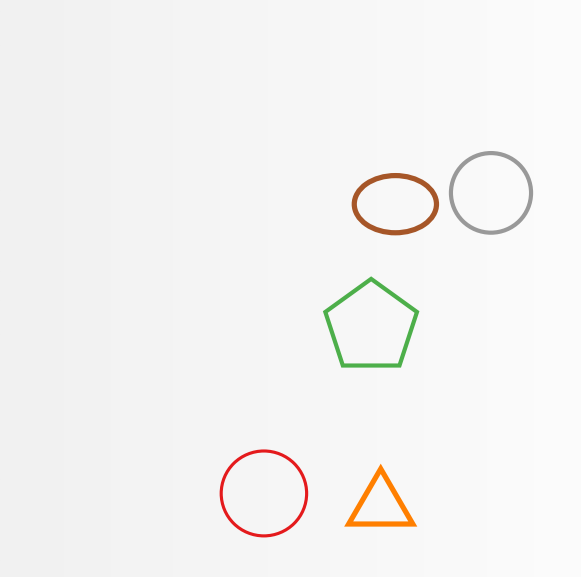[{"shape": "circle", "thickness": 1.5, "radius": 0.37, "center": [0.454, 0.145]}, {"shape": "pentagon", "thickness": 2, "radius": 0.41, "center": [0.639, 0.433]}, {"shape": "triangle", "thickness": 2.5, "radius": 0.32, "center": [0.655, 0.124]}, {"shape": "oval", "thickness": 2.5, "radius": 0.35, "center": [0.68, 0.646]}, {"shape": "circle", "thickness": 2, "radius": 0.34, "center": [0.845, 0.665]}]